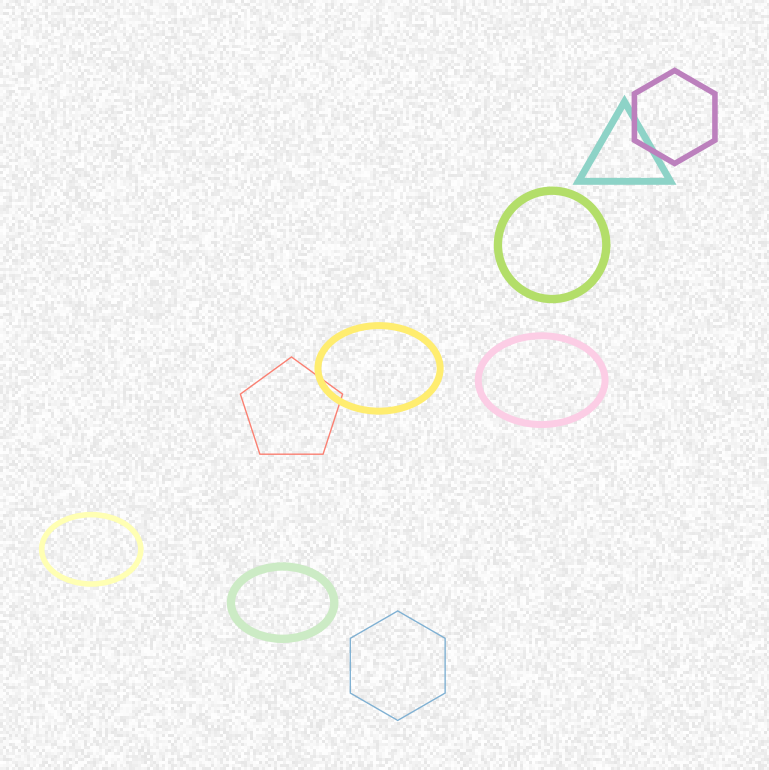[{"shape": "triangle", "thickness": 2.5, "radius": 0.34, "center": [0.811, 0.799]}, {"shape": "oval", "thickness": 2, "radius": 0.32, "center": [0.118, 0.287]}, {"shape": "pentagon", "thickness": 0.5, "radius": 0.35, "center": [0.379, 0.467]}, {"shape": "hexagon", "thickness": 0.5, "radius": 0.36, "center": [0.517, 0.135]}, {"shape": "circle", "thickness": 3, "radius": 0.35, "center": [0.717, 0.682]}, {"shape": "oval", "thickness": 2.5, "radius": 0.41, "center": [0.703, 0.506]}, {"shape": "hexagon", "thickness": 2, "radius": 0.3, "center": [0.876, 0.848]}, {"shape": "oval", "thickness": 3, "radius": 0.34, "center": [0.367, 0.217]}, {"shape": "oval", "thickness": 2.5, "radius": 0.4, "center": [0.492, 0.522]}]